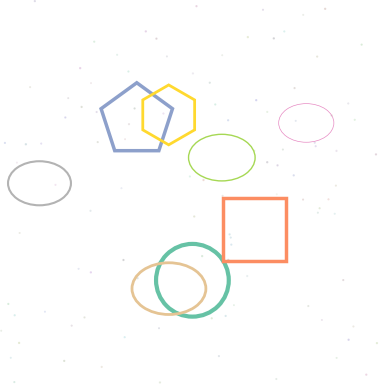[{"shape": "circle", "thickness": 3, "radius": 0.47, "center": [0.5, 0.272]}, {"shape": "square", "thickness": 2.5, "radius": 0.41, "center": [0.66, 0.403]}, {"shape": "pentagon", "thickness": 2.5, "radius": 0.49, "center": [0.355, 0.687]}, {"shape": "oval", "thickness": 0.5, "radius": 0.36, "center": [0.795, 0.681]}, {"shape": "oval", "thickness": 1, "radius": 0.43, "center": [0.576, 0.591]}, {"shape": "hexagon", "thickness": 2, "radius": 0.39, "center": [0.438, 0.702]}, {"shape": "oval", "thickness": 2, "radius": 0.48, "center": [0.439, 0.25]}, {"shape": "oval", "thickness": 1.5, "radius": 0.41, "center": [0.103, 0.524]}]